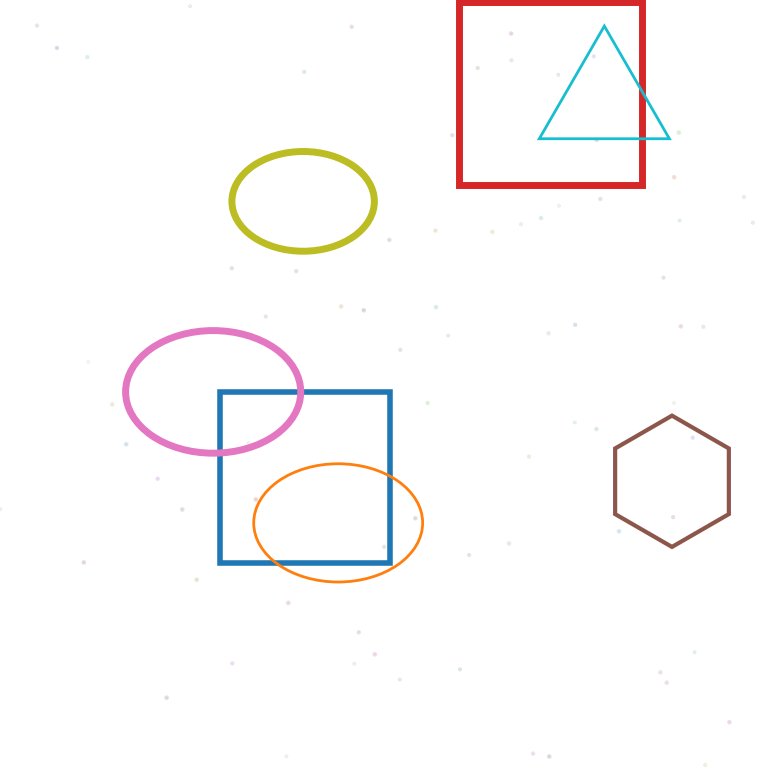[{"shape": "square", "thickness": 2, "radius": 0.55, "center": [0.396, 0.38]}, {"shape": "oval", "thickness": 1, "radius": 0.55, "center": [0.439, 0.321]}, {"shape": "square", "thickness": 2.5, "radius": 0.6, "center": [0.715, 0.878]}, {"shape": "hexagon", "thickness": 1.5, "radius": 0.43, "center": [0.873, 0.375]}, {"shape": "oval", "thickness": 2.5, "radius": 0.57, "center": [0.277, 0.491]}, {"shape": "oval", "thickness": 2.5, "radius": 0.46, "center": [0.394, 0.738]}, {"shape": "triangle", "thickness": 1, "radius": 0.49, "center": [0.785, 0.869]}]